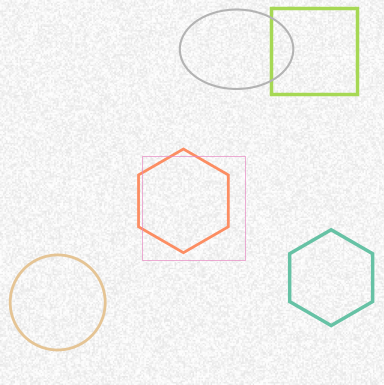[{"shape": "hexagon", "thickness": 2.5, "radius": 0.62, "center": [0.86, 0.279]}, {"shape": "hexagon", "thickness": 2, "radius": 0.67, "center": [0.476, 0.478]}, {"shape": "square", "thickness": 0.5, "radius": 0.67, "center": [0.502, 0.46]}, {"shape": "square", "thickness": 2.5, "radius": 0.56, "center": [0.816, 0.868]}, {"shape": "circle", "thickness": 2, "radius": 0.62, "center": [0.15, 0.214]}, {"shape": "oval", "thickness": 1.5, "radius": 0.74, "center": [0.614, 0.872]}]